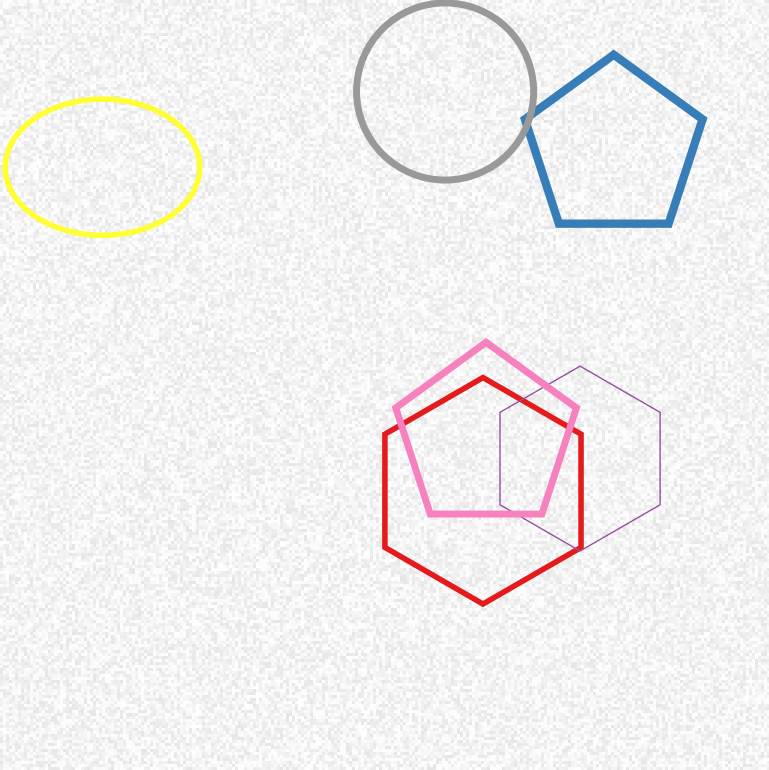[{"shape": "hexagon", "thickness": 2, "radius": 0.74, "center": [0.627, 0.363]}, {"shape": "pentagon", "thickness": 3, "radius": 0.61, "center": [0.797, 0.808]}, {"shape": "hexagon", "thickness": 0.5, "radius": 0.6, "center": [0.753, 0.404]}, {"shape": "oval", "thickness": 2, "radius": 0.63, "center": [0.133, 0.783]}, {"shape": "pentagon", "thickness": 2.5, "radius": 0.62, "center": [0.631, 0.432]}, {"shape": "circle", "thickness": 2.5, "radius": 0.58, "center": [0.578, 0.881]}]